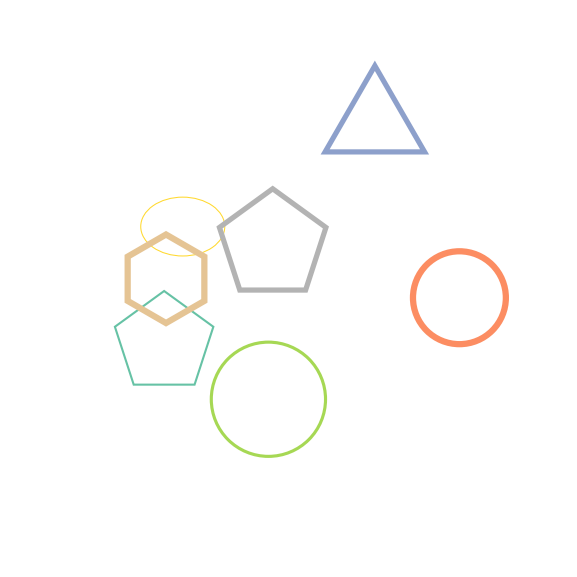[{"shape": "pentagon", "thickness": 1, "radius": 0.45, "center": [0.284, 0.406]}, {"shape": "circle", "thickness": 3, "radius": 0.4, "center": [0.796, 0.484]}, {"shape": "triangle", "thickness": 2.5, "radius": 0.5, "center": [0.649, 0.786]}, {"shape": "circle", "thickness": 1.5, "radius": 0.49, "center": [0.465, 0.308]}, {"shape": "oval", "thickness": 0.5, "radius": 0.36, "center": [0.316, 0.607]}, {"shape": "hexagon", "thickness": 3, "radius": 0.38, "center": [0.287, 0.516]}, {"shape": "pentagon", "thickness": 2.5, "radius": 0.48, "center": [0.472, 0.575]}]